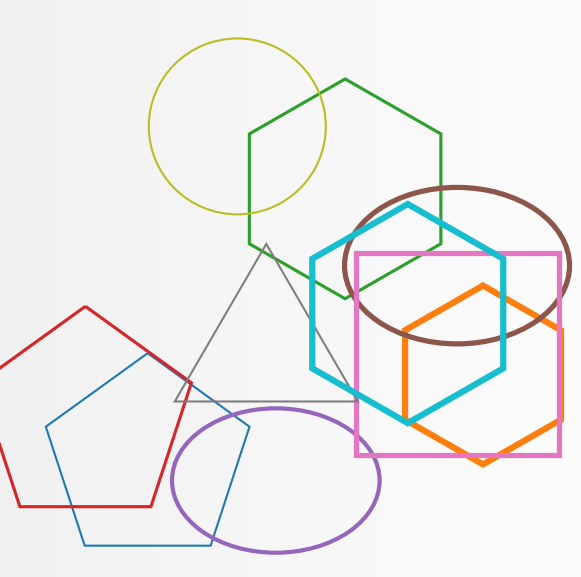[{"shape": "pentagon", "thickness": 1, "radius": 0.92, "center": [0.254, 0.203]}, {"shape": "hexagon", "thickness": 3, "radius": 0.77, "center": [0.831, 0.35]}, {"shape": "hexagon", "thickness": 1.5, "radius": 0.95, "center": [0.594, 0.672]}, {"shape": "pentagon", "thickness": 1.5, "radius": 0.96, "center": [0.147, 0.277]}, {"shape": "oval", "thickness": 2, "radius": 0.89, "center": [0.475, 0.167]}, {"shape": "oval", "thickness": 2.5, "radius": 0.97, "center": [0.786, 0.539]}, {"shape": "square", "thickness": 2.5, "radius": 0.87, "center": [0.787, 0.386]}, {"shape": "triangle", "thickness": 1, "radius": 0.91, "center": [0.458, 0.395]}, {"shape": "circle", "thickness": 1, "radius": 0.76, "center": [0.408, 0.78]}, {"shape": "hexagon", "thickness": 3, "radius": 0.95, "center": [0.702, 0.456]}]